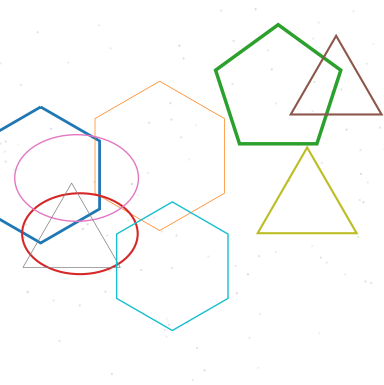[{"shape": "hexagon", "thickness": 2, "radius": 0.88, "center": [0.106, 0.546]}, {"shape": "hexagon", "thickness": 0.5, "radius": 0.97, "center": [0.415, 0.595]}, {"shape": "pentagon", "thickness": 2.5, "radius": 0.85, "center": [0.723, 0.765]}, {"shape": "oval", "thickness": 1.5, "radius": 0.75, "center": [0.208, 0.393]}, {"shape": "triangle", "thickness": 1.5, "radius": 0.68, "center": [0.873, 0.771]}, {"shape": "oval", "thickness": 1, "radius": 0.8, "center": [0.199, 0.538]}, {"shape": "triangle", "thickness": 0.5, "radius": 0.73, "center": [0.186, 0.378]}, {"shape": "triangle", "thickness": 1.5, "radius": 0.74, "center": [0.798, 0.468]}, {"shape": "hexagon", "thickness": 1, "radius": 0.84, "center": [0.448, 0.309]}]